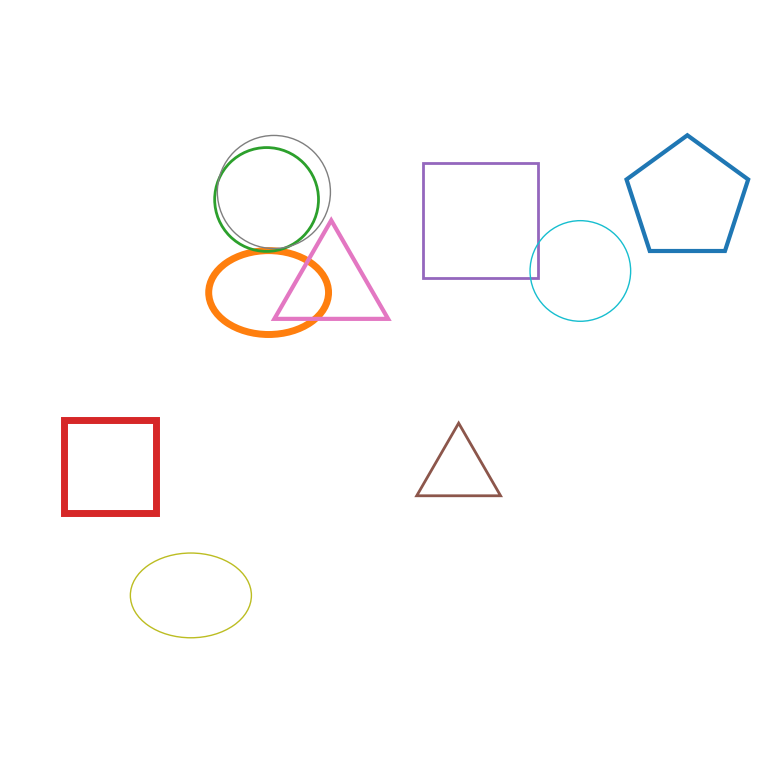[{"shape": "pentagon", "thickness": 1.5, "radius": 0.42, "center": [0.893, 0.741]}, {"shape": "oval", "thickness": 2.5, "radius": 0.39, "center": [0.349, 0.62]}, {"shape": "circle", "thickness": 1, "radius": 0.34, "center": [0.346, 0.741]}, {"shape": "square", "thickness": 2.5, "radius": 0.3, "center": [0.143, 0.394]}, {"shape": "square", "thickness": 1, "radius": 0.37, "center": [0.624, 0.714]}, {"shape": "triangle", "thickness": 1, "radius": 0.31, "center": [0.596, 0.388]}, {"shape": "triangle", "thickness": 1.5, "radius": 0.43, "center": [0.43, 0.629]}, {"shape": "circle", "thickness": 0.5, "radius": 0.37, "center": [0.356, 0.751]}, {"shape": "oval", "thickness": 0.5, "radius": 0.39, "center": [0.248, 0.227]}, {"shape": "circle", "thickness": 0.5, "radius": 0.33, "center": [0.754, 0.648]}]